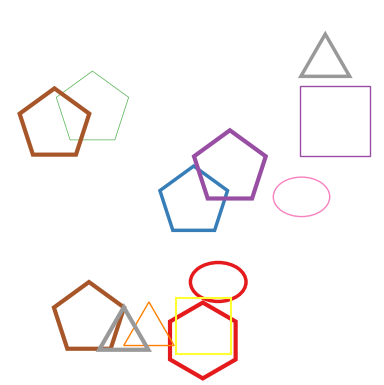[{"shape": "oval", "thickness": 2.5, "radius": 0.36, "center": [0.567, 0.268]}, {"shape": "hexagon", "thickness": 3, "radius": 0.49, "center": [0.527, 0.116]}, {"shape": "pentagon", "thickness": 2.5, "radius": 0.46, "center": [0.503, 0.476]}, {"shape": "pentagon", "thickness": 0.5, "radius": 0.49, "center": [0.24, 0.717]}, {"shape": "square", "thickness": 1, "radius": 0.45, "center": [0.87, 0.686]}, {"shape": "pentagon", "thickness": 3, "radius": 0.49, "center": [0.597, 0.564]}, {"shape": "triangle", "thickness": 1, "radius": 0.38, "center": [0.387, 0.14]}, {"shape": "square", "thickness": 1.5, "radius": 0.36, "center": [0.529, 0.153]}, {"shape": "pentagon", "thickness": 3, "radius": 0.48, "center": [0.231, 0.172]}, {"shape": "pentagon", "thickness": 3, "radius": 0.48, "center": [0.141, 0.675]}, {"shape": "oval", "thickness": 1, "radius": 0.37, "center": [0.783, 0.489]}, {"shape": "triangle", "thickness": 3, "radius": 0.37, "center": [0.322, 0.128]}, {"shape": "triangle", "thickness": 2.5, "radius": 0.37, "center": [0.845, 0.838]}]